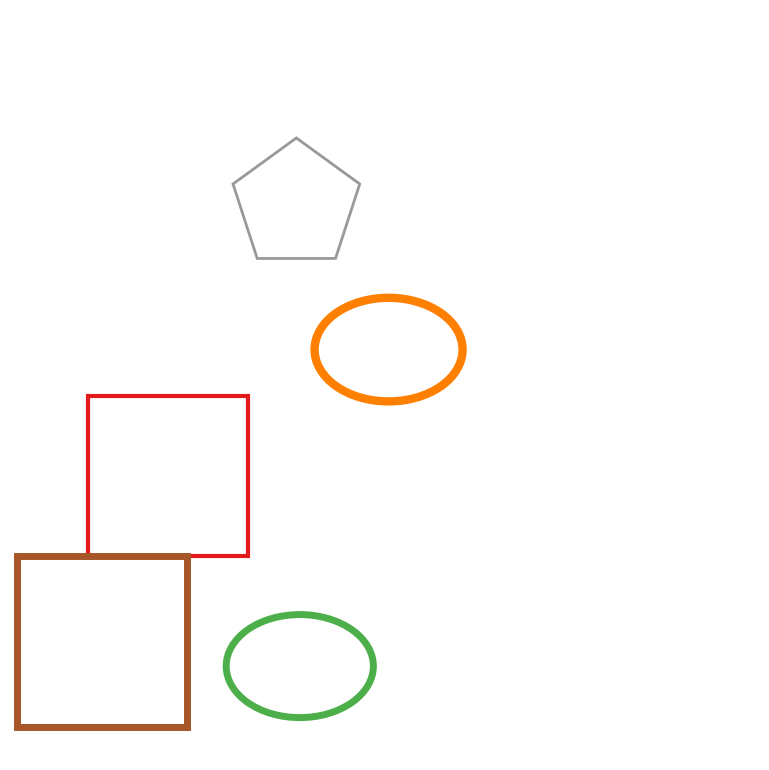[{"shape": "square", "thickness": 1.5, "radius": 0.52, "center": [0.218, 0.381]}, {"shape": "oval", "thickness": 2.5, "radius": 0.48, "center": [0.389, 0.135]}, {"shape": "oval", "thickness": 3, "radius": 0.48, "center": [0.505, 0.546]}, {"shape": "square", "thickness": 2.5, "radius": 0.55, "center": [0.132, 0.167]}, {"shape": "pentagon", "thickness": 1, "radius": 0.43, "center": [0.385, 0.734]}]